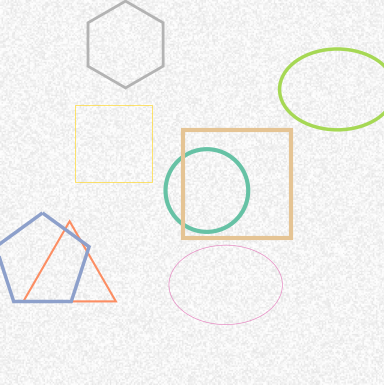[{"shape": "circle", "thickness": 3, "radius": 0.54, "center": [0.537, 0.505]}, {"shape": "triangle", "thickness": 1.5, "radius": 0.69, "center": [0.181, 0.286]}, {"shape": "pentagon", "thickness": 2.5, "radius": 0.64, "center": [0.11, 0.32]}, {"shape": "oval", "thickness": 0.5, "radius": 0.74, "center": [0.586, 0.26]}, {"shape": "oval", "thickness": 2.5, "radius": 0.75, "center": [0.876, 0.768]}, {"shape": "square", "thickness": 0.5, "radius": 0.5, "center": [0.295, 0.627]}, {"shape": "square", "thickness": 3, "radius": 0.7, "center": [0.615, 0.521]}, {"shape": "hexagon", "thickness": 2, "radius": 0.56, "center": [0.326, 0.884]}]